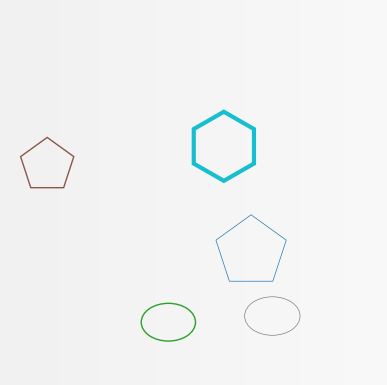[{"shape": "pentagon", "thickness": 0.5, "radius": 0.48, "center": [0.648, 0.347]}, {"shape": "oval", "thickness": 1, "radius": 0.35, "center": [0.435, 0.163]}, {"shape": "pentagon", "thickness": 1, "radius": 0.36, "center": [0.122, 0.571]}, {"shape": "oval", "thickness": 0.5, "radius": 0.36, "center": [0.703, 0.179]}, {"shape": "hexagon", "thickness": 3, "radius": 0.45, "center": [0.578, 0.62]}]